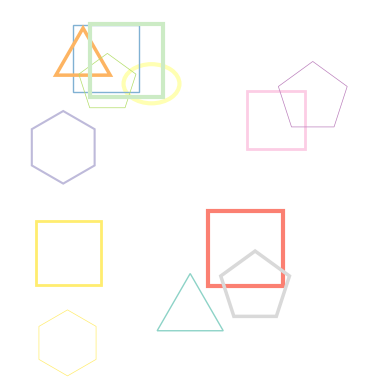[{"shape": "triangle", "thickness": 1, "radius": 0.5, "center": [0.494, 0.19]}, {"shape": "oval", "thickness": 3, "radius": 0.36, "center": [0.394, 0.782]}, {"shape": "hexagon", "thickness": 1.5, "radius": 0.47, "center": [0.164, 0.617]}, {"shape": "square", "thickness": 3, "radius": 0.49, "center": [0.638, 0.354]}, {"shape": "square", "thickness": 1, "radius": 0.43, "center": [0.276, 0.848]}, {"shape": "triangle", "thickness": 2.5, "radius": 0.41, "center": [0.216, 0.846]}, {"shape": "pentagon", "thickness": 0.5, "radius": 0.39, "center": [0.279, 0.783]}, {"shape": "square", "thickness": 2, "radius": 0.38, "center": [0.718, 0.689]}, {"shape": "pentagon", "thickness": 2.5, "radius": 0.47, "center": [0.663, 0.254]}, {"shape": "pentagon", "thickness": 0.5, "radius": 0.47, "center": [0.812, 0.746]}, {"shape": "square", "thickness": 3, "radius": 0.47, "center": [0.329, 0.842]}, {"shape": "hexagon", "thickness": 0.5, "radius": 0.43, "center": [0.175, 0.109]}, {"shape": "square", "thickness": 2, "radius": 0.42, "center": [0.179, 0.343]}]